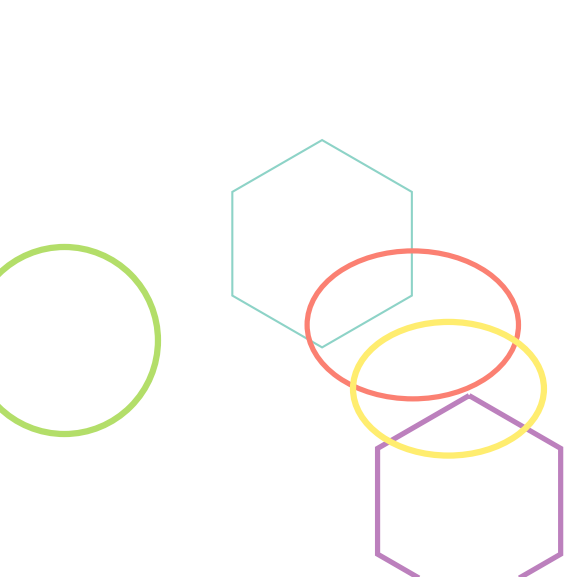[{"shape": "hexagon", "thickness": 1, "radius": 0.9, "center": [0.558, 0.577]}, {"shape": "oval", "thickness": 2.5, "radius": 0.92, "center": [0.715, 0.437]}, {"shape": "circle", "thickness": 3, "radius": 0.81, "center": [0.112, 0.41]}, {"shape": "hexagon", "thickness": 2.5, "radius": 0.92, "center": [0.812, 0.131]}, {"shape": "oval", "thickness": 3, "radius": 0.83, "center": [0.777, 0.326]}]